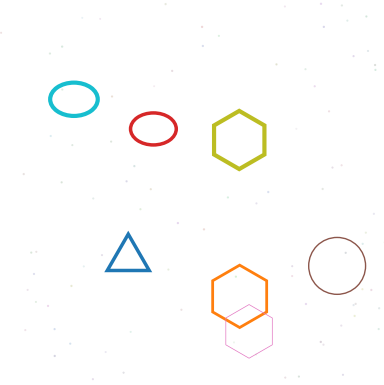[{"shape": "triangle", "thickness": 2.5, "radius": 0.31, "center": [0.333, 0.329]}, {"shape": "hexagon", "thickness": 2, "radius": 0.41, "center": [0.623, 0.23]}, {"shape": "oval", "thickness": 2.5, "radius": 0.3, "center": [0.398, 0.665]}, {"shape": "circle", "thickness": 1, "radius": 0.37, "center": [0.876, 0.309]}, {"shape": "hexagon", "thickness": 0.5, "radius": 0.35, "center": [0.647, 0.139]}, {"shape": "hexagon", "thickness": 3, "radius": 0.38, "center": [0.621, 0.636]}, {"shape": "oval", "thickness": 3, "radius": 0.31, "center": [0.192, 0.742]}]